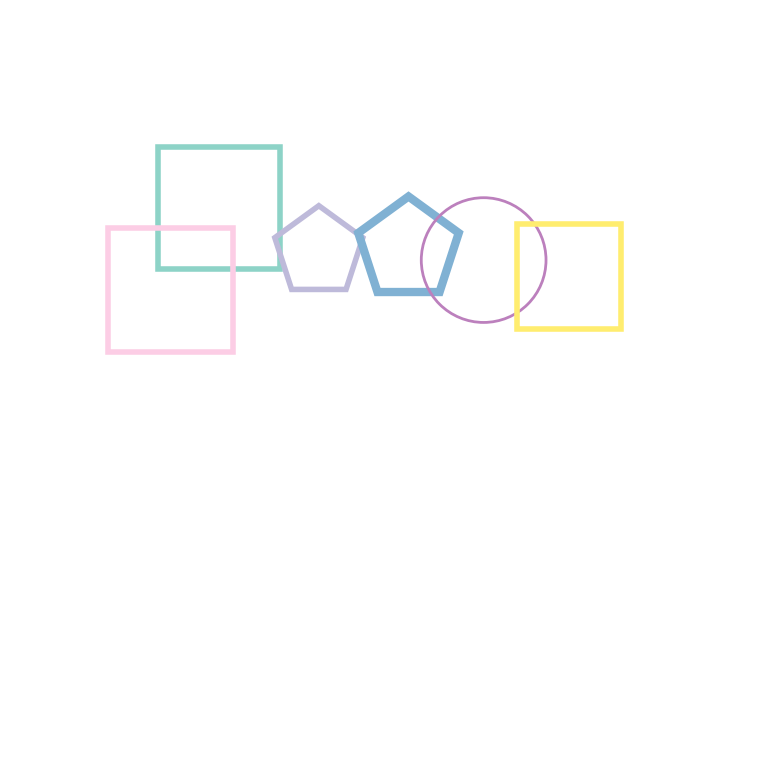[{"shape": "square", "thickness": 2, "radius": 0.39, "center": [0.284, 0.73]}, {"shape": "pentagon", "thickness": 2, "radius": 0.3, "center": [0.414, 0.673]}, {"shape": "pentagon", "thickness": 3, "radius": 0.34, "center": [0.531, 0.676]}, {"shape": "square", "thickness": 2, "radius": 0.4, "center": [0.221, 0.623]}, {"shape": "circle", "thickness": 1, "radius": 0.4, "center": [0.628, 0.662]}, {"shape": "square", "thickness": 2, "radius": 0.34, "center": [0.739, 0.641]}]